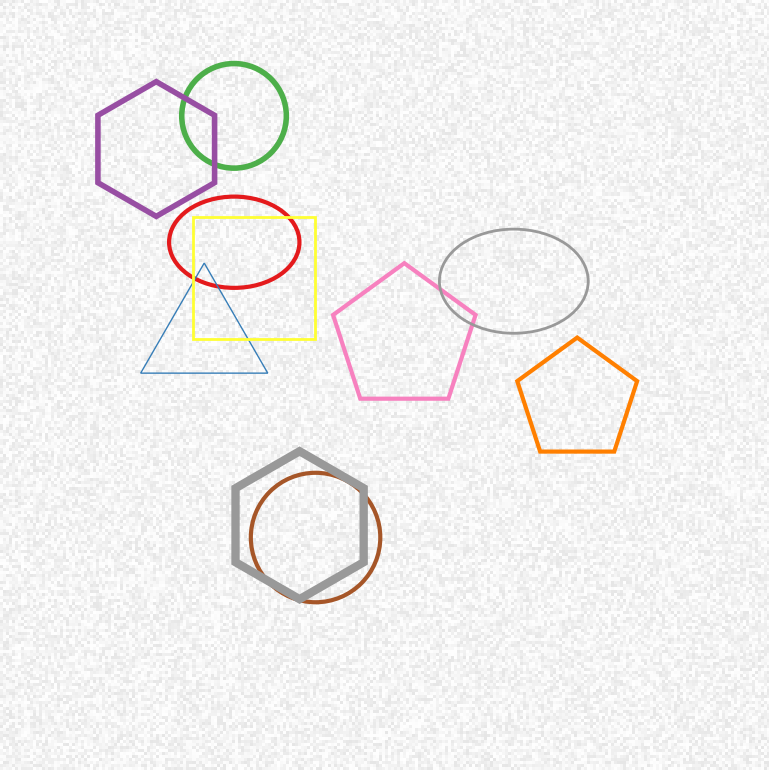[{"shape": "oval", "thickness": 1.5, "radius": 0.42, "center": [0.304, 0.685]}, {"shape": "triangle", "thickness": 0.5, "radius": 0.48, "center": [0.265, 0.563]}, {"shape": "circle", "thickness": 2, "radius": 0.34, "center": [0.304, 0.85]}, {"shape": "hexagon", "thickness": 2, "radius": 0.44, "center": [0.203, 0.806]}, {"shape": "pentagon", "thickness": 1.5, "radius": 0.41, "center": [0.75, 0.48]}, {"shape": "square", "thickness": 1, "radius": 0.4, "center": [0.33, 0.639]}, {"shape": "circle", "thickness": 1.5, "radius": 0.42, "center": [0.41, 0.302]}, {"shape": "pentagon", "thickness": 1.5, "radius": 0.49, "center": [0.525, 0.561]}, {"shape": "oval", "thickness": 1, "radius": 0.48, "center": [0.667, 0.635]}, {"shape": "hexagon", "thickness": 3, "radius": 0.48, "center": [0.389, 0.318]}]